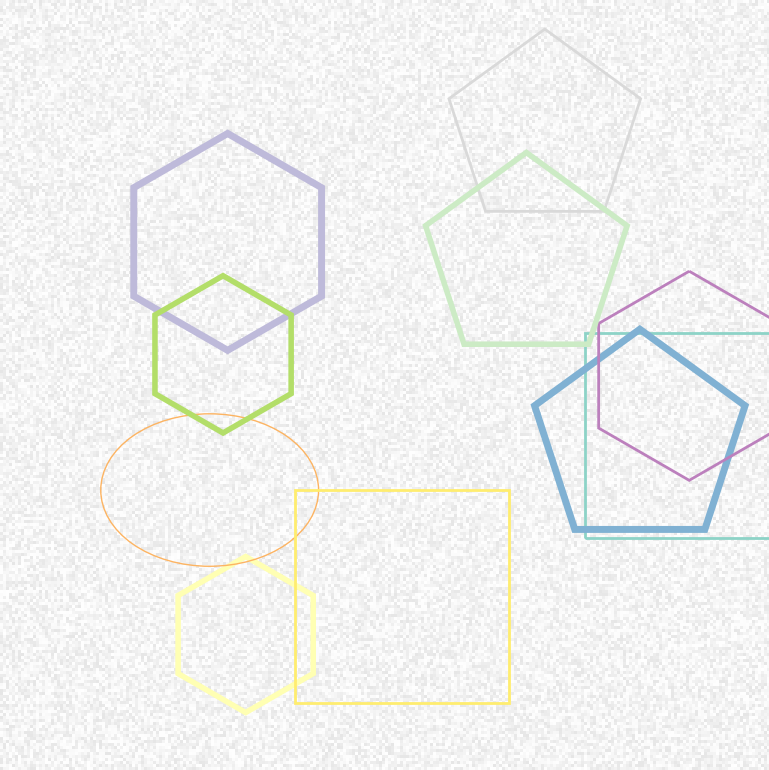[{"shape": "square", "thickness": 1, "radius": 0.67, "center": [0.892, 0.435]}, {"shape": "hexagon", "thickness": 2, "radius": 0.51, "center": [0.319, 0.176]}, {"shape": "hexagon", "thickness": 2.5, "radius": 0.7, "center": [0.296, 0.686]}, {"shape": "pentagon", "thickness": 2.5, "radius": 0.72, "center": [0.831, 0.429]}, {"shape": "oval", "thickness": 0.5, "radius": 0.71, "center": [0.272, 0.364]}, {"shape": "hexagon", "thickness": 2, "radius": 0.51, "center": [0.29, 0.54]}, {"shape": "pentagon", "thickness": 1, "radius": 0.65, "center": [0.708, 0.831]}, {"shape": "hexagon", "thickness": 1, "radius": 0.68, "center": [0.895, 0.512]}, {"shape": "pentagon", "thickness": 2, "radius": 0.69, "center": [0.684, 0.664]}, {"shape": "square", "thickness": 1, "radius": 0.69, "center": [0.522, 0.225]}]